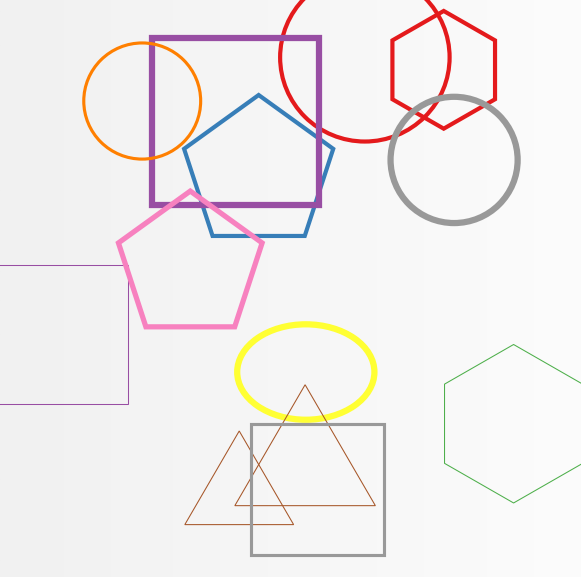[{"shape": "hexagon", "thickness": 2, "radius": 0.51, "center": [0.763, 0.878]}, {"shape": "circle", "thickness": 2, "radius": 0.73, "center": [0.628, 0.9]}, {"shape": "pentagon", "thickness": 2, "radius": 0.67, "center": [0.445, 0.7]}, {"shape": "hexagon", "thickness": 0.5, "radius": 0.69, "center": [0.884, 0.265]}, {"shape": "square", "thickness": 0.5, "radius": 0.6, "center": [0.1, 0.42]}, {"shape": "square", "thickness": 3, "radius": 0.72, "center": [0.405, 0.789]}, {"shape": "circle", "thickness": 1.5, "radius": 0.5, "center": [0.245, 0.824]}, {"shape": "oval", "thickness": 3, "radius": 0.59, "center": [0.526, 0.355]}, {"shape": "triangle", "thickness": 0.5, "radius": 0.54, "center": [0.412, 0.145]}, {"shape": "triangle", "thickness": 0.5, "radius": 0.7, "center": [0.525, 0.193]}, {"shape": "pentagon", "thickness": 2.5, "radius": 0.65, "center": [0.327, 0.538]}, {"shape": "square", "thickness": 1.5, "radius": 0.57, "center": [0.546, 0.151]}, {"shape": "circle", "thickness": 3, "radius": 0.55, "center": [0.781, 0.722]}]